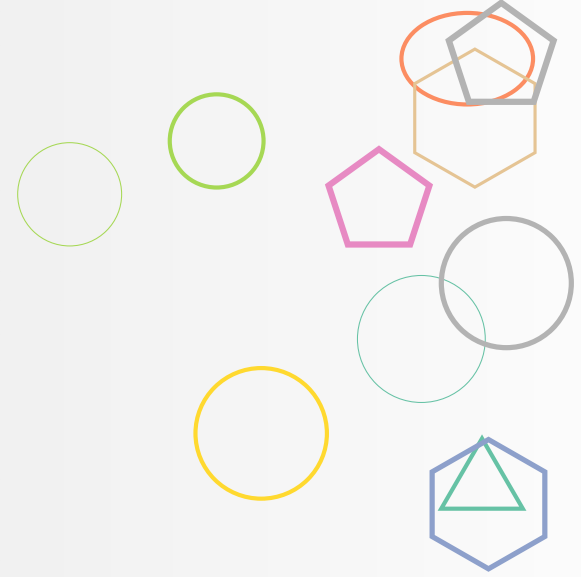[{"shape": "circle", "thickness": 0.5, "radius": 0.55, "center": [0.725, 0.412]}, {"shape": "triangle", "thickness": 2, "radius": 0.41, "center": [0.829, 0.159]}, {"shape": "oval", "thickness": 2, "radius": 0.57, "center": [0.804, 0.897]}, {"shape": "hexagon", "thickness": 2.5, "radius": 0.56, "center": [0.84, 0.126]}, {"shape": "pentagon", "thickness": 3, "radius": 0.46, "center": [0.652, 0.65]}, {"shape": "circle", "thickness": 0.5, "radius": 0.45, "center": [0.12, 0.663]}, {"shape": "circle", "thickness": 2, "radius": 0.4, "center": [0.373, 0.755]}, {"shape": "circle", "thickness": 2, "radius": 0.57, "center": [0.449, 0.249]}, {"shape": "hexagon", "thickness": 1.5, "radius": 0.6, "center": [0.817, 0.795]}, {"shape": "circle", "thickness": 2.5, "radius": 0.56, "center": [0.871, 0.509]}, {"shape": "pentagon", "thickness": 3, "radius": 0.47, "center": [0.862, 0.899]}]